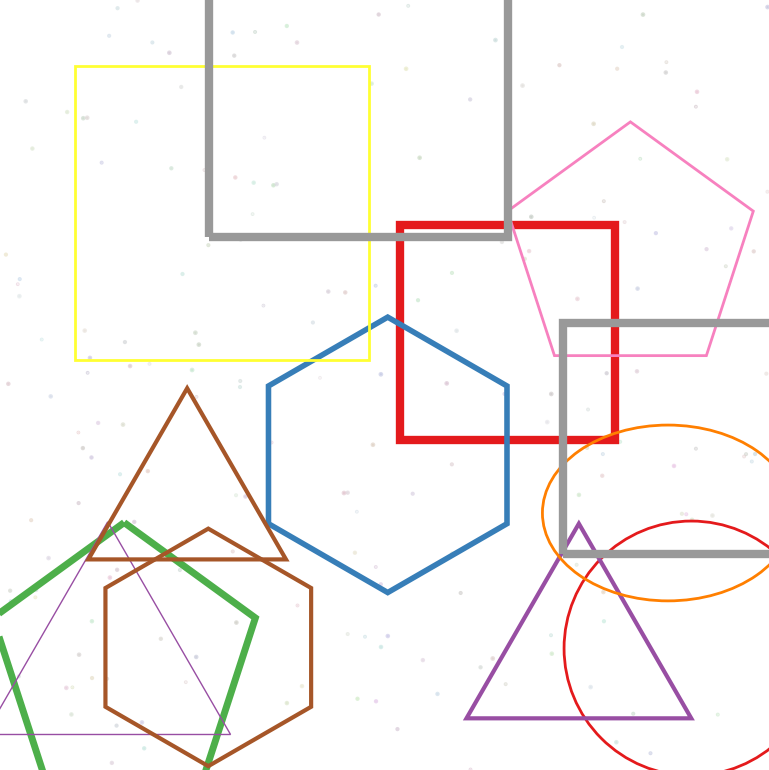[{"shape": "circle", "thickness": 1, "radius": 0.83, "center": [0.898, 0.158]}, {"shape": "square", "thickness": 3, "radius": 0.7, "center": [0.659, 0.568]}, {"shape": "hexagon", "thickness": 2, "radius": 0.89, "center": [0.504, 0.409]}, {"shape": "pentagon", "thickness": 2.5, "radius": 0.9, "center": [0.161, 0.142]}, {"shape": "triangle", "thickness": 0.5, "radius": 0.92, "center": [0.14, 0.138]}, {"shape": "triangle", "thickness": 1.5, "radius": 0.84, "center": [0.752, 0.151]}, {"shape": "oval", "thickness": 1, "radius": 0.82, "center": [0.868, 0.334]}, {"shape": "square", "thickness": 1, "radius": 0.95, "center": [0.288, 0.723]}, {"shape": "hexagon", "thickness": 1.5, "radius": 0.77, "center": [0.271, 0.159]}, {"shape": "triangle", "thickness": 1.5, "radius": 0.74, "center": [0.243, 0.348]}, {"shape": "pentagon", "thickness": 1, "radius": 0.84, "center": [0.819, 0.674]}, {"shape": "square", "thickness": 3, "radius": 0.97, "center": [0.465, 0.887]}, {"shape": "square", "thickness": 3, "radius": 0.75, "center": [0.882, 0.43]}]